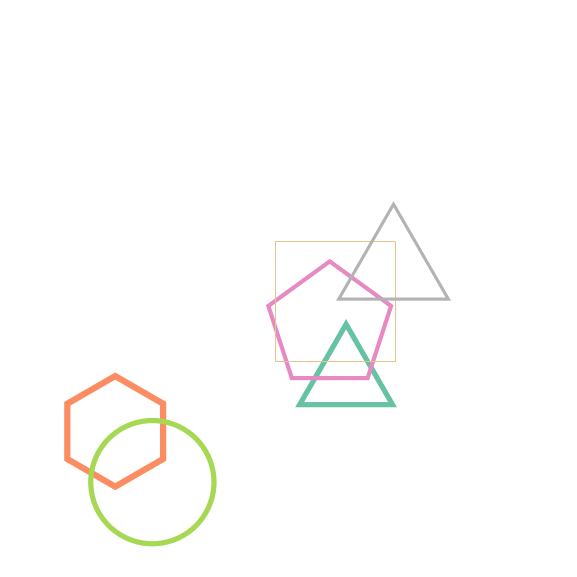[{"shape": "triangle", "thickness": 2.5, "radius": 0.46, "center": [0.599, 0.345]}, {"shape": "hexagon", "thickness": 3, "radius": 0.48, "center": [0.199, 0.252]}, {"shape": "pentagon", "thickness": 2, "radius": 0.56, "center": [0.571, 0.435]}, {"shape": "circle", "thickness": 2.5, "radius": 0.53, "center": [0.264, 0.164]}, {"shape": "square", "thickness": 0.5, "radius": 0.52, "center": [0.58, 0.478]}, {"shape": "triangle", "thickness": 1.5, "radius": 0.55, "center": [0.681, 0.536]}]